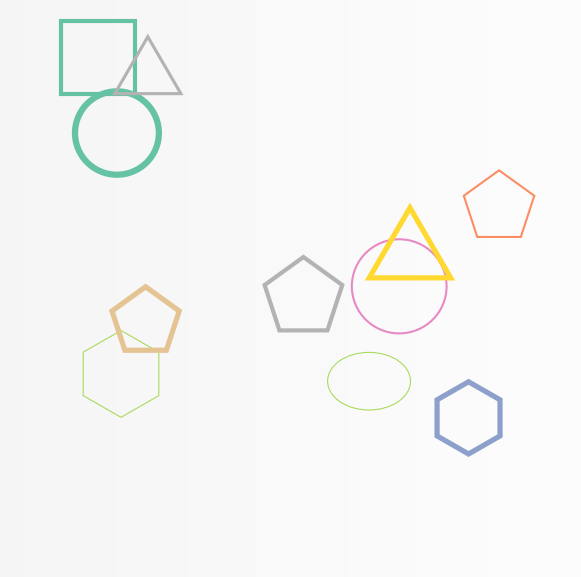[{"shape": "square", "thickness": 2, "radius": 0.32, "center": [0.169, 0.9]}, {"shape": "circle", "thickness": 3, "radius": 0.36, "center": [0.201, 0.769]}, {"shape": "pentagon", "thickness": 1, "radius": 0.32, "center": [0.859, 0.64]}, {"shape": "hexagon", "thickness": 2.5, "radius": 0.31, "center": [0.806, 0.276]}, {"shape": "circle", "thickness": 1, "radius": 0.41, "center": [0.687, 0.503]}, {"shape": "hexagon", "thickness": 0.5, "radius": 0.38, "center": [0.208, 0.352]}, {"shape": "oval", "thickness": 0.5, "radius": 0.36, "center": [0.635, 0.339]}, {"shape": "triangle", "thickness": 2.5, "radius": 0.4, "center": [0.705, 0.558]}, {"shape": "pentagon", "thickness": 2.5, "radius": 0.3, "center": [0.251, 0.442]}, {"shape": "triangle", "thickness": 1.5, "radius": 0.33, "center": [0.254, 0.87]}, {"shape": "pentagon", "thickness": 2, "radius": 0.35, "center": [0.522, 0.484]}]